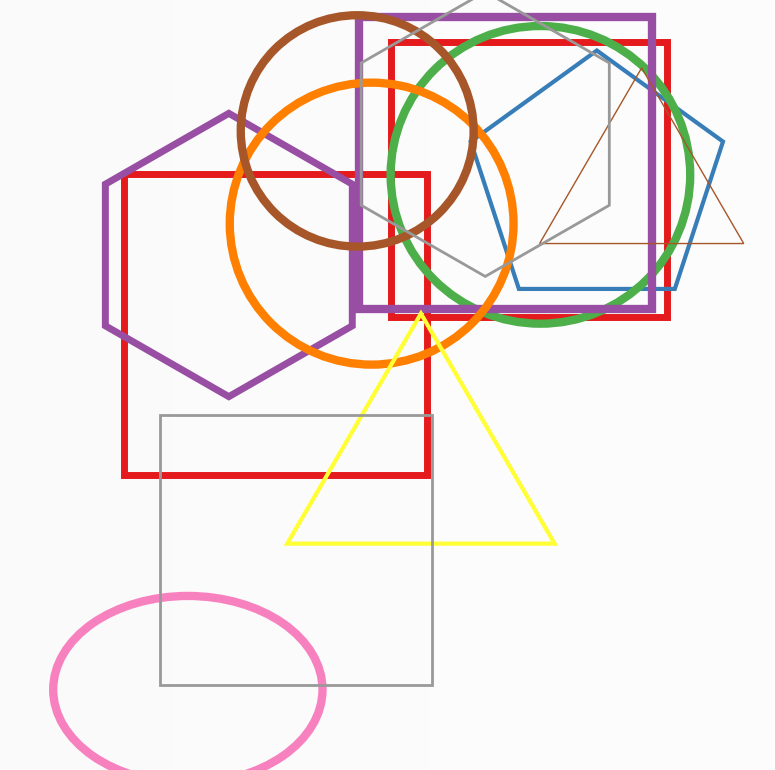[{"shape": "square", "thickness": 2.5, "radius": 0.98, "center": [0.355, 0.579]}, {"shape": "square", "thickness": 2.5, "radius": 0.89, "center": [0.682, 0.767]}, {"shape": "pentagon", "thickness": 1.5, "radius": 0.86, "center": [0.77, 0.763]}, {"shape": "circle", "thickness": 3, "radius": 0.97, "center": [0.697, 0.773]}, {"shape": "hexagon", "thickness": 2.5, "radius": 0.92, "center": [0.295, 0.669]}, {"shape": "square", "thickness": 3, "radius": 0.95, "center": [0.652, 0.788]}, {"shape": "circle", "thickness": 3, "radius": 0.92, "center": [0.48, 0.71]}, {"shape": "triangle", "thickness": 1.5, "radius": 1.0, "center": [0.543, 0.394]}, {"shape": "circle", "thickness": 3, "radius": 0.75, "center": [0.461, 0.83]}, {"shape": "triangle", "thickness": 0.5, "radius": 0.76, "center": [0.828, 0.76]}, {"shape": "oval", "thickness": 3, "radius": 0.87, "center": [0.242, 0.104]}, {"shape": "hexagon", "thickness": 1, "radius": 0.92, "center": [0.626, 0.826]}, {"shape": "square", "thickness": 1, "radius": 0.88, "center": [0.382, 0.285]}]